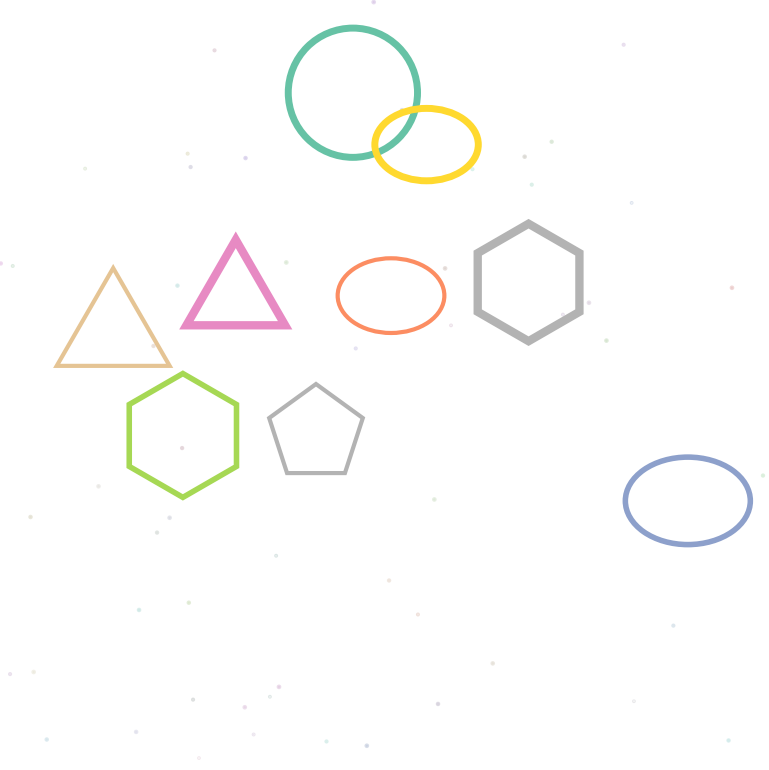[{"shape": "circle", "thickness": 2.5, "radius": 0.42, "center": [0.458, 0.88]}, {"shape": "oval", "thickness": 1.5, "radius": 0.35, "center": [0.508, 0.616]}, {"shape": "oval", "thickness": 2, "radius": 0.41, "center": [0.893, 0.35]}, {"shape": "triangle", "thickness": 3, "radius": 0.37, "center": [0.306, 0.615]}, {"shape": "hexagon", "thickness": 2, "radius": 0.4, "center": [0.237, 0.434]}, {"shape": "oval", "thickness": 2.5, "radius": 0.34, "center": [0.554, 0.812]}, {"shape": "triangle", "thickness": 1.5, "radius": 0.42, "center": [0.147, 0.567]}, {"shape": "pentagon", "thickness": 1.5, "radius": 0.32, "center": [0.41, 0.437]}, {"shape": "hexagon", "thickness": 3, "radius": 0.38, "center": [0.686, 0.633]}]